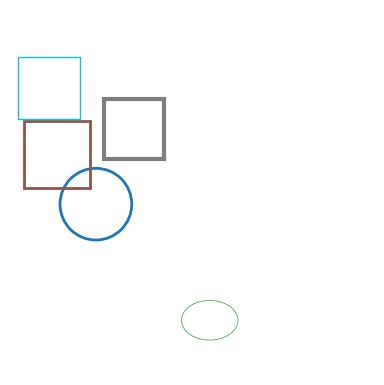[{"shape": "circle", "thickness": 2, "radius": 0.47, "center": [0.249, 0.47]}, {"shape": "oval", "thickness": 0.5, "radius": 0.37, "center": [0.545, 0.168]}, {"shape": "square", "thickness": 2, "radius": 0.43, "center": [0.148, 0.599]}, {"shape": "square", "thickness": 3, "radius": 0.39, "center": [0.347, 0.665]}, {"shape": "square", "thickness": 1, "radius": 0.4, "center": [0.128, 0.772]}]